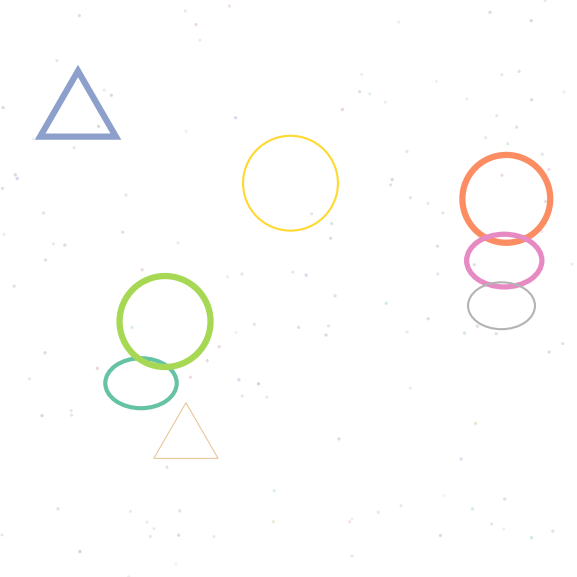[{"shape": "oval", "thickness": 2, "radius": 0.31, "center": [0.244, 0.336]}, {"shape": "circle", "thickness": 3, "radius": 0.38, "center": [0.877, 0.655]}, {"shape": "triangle", "thickness": 3, "radius": 0.38, "center": [0.135, 0.8]}, {"shape": "oval", "thickness": 2.5, "radius": 0.33, "center": [0.873, 0.548]}, {"shape": "circle", "thickness": 3, "radius": 0.39, "center": [0.286, 0.442]}, {"shape": "circle", "thickness": 1, "radius": 0.41, "center": [0.503, 0.682]}, {"shape": "triangle", "thickness": 0.5, "radius": 0.32, "center": [0.322, 0.238]}, {"shape": "oval", "thickness": 1, "radius": 0.29, "center": [0.868, 0.47]}]